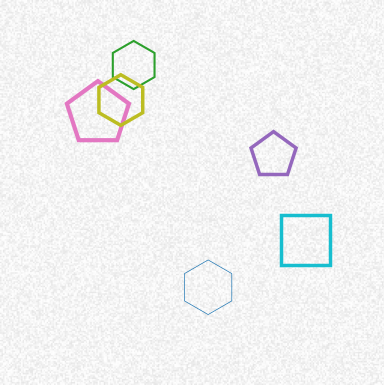[{"shape": "hexagon", "thickness": 0.5, "radius": 0.35, "center": [0.541, 0.254]}, {"shape": "hexagon", "thickness": 1.5, "radius": 0.31, "center": [0.347, 0.831]}, {"shape": "pentagon", "thickness": 2.5, "radius": 0.31, "center": [0.711, 0.597]}, {"shape": "pentagon", "thickness": 3, "radius": 0.42, "center": [0.254, 0.705]}, {"shape": "hexagon", "thickness": 2.5, "radius": 0.33, "center": [0.314, 0.74]}, {"shape": "square", "thickness": 2.5, "radius": 0.32, "center": [0.794, 0.377]}]